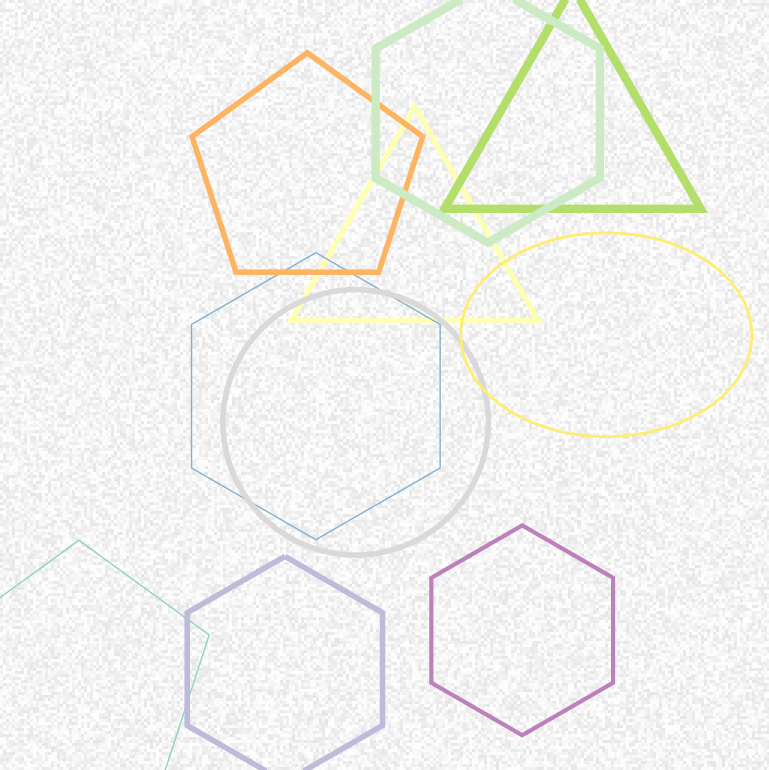[{"shape": "pentagon", "thickness": 0.5, "radius": 0.89, "center": [0.102, 0.12]}, {"shape": "triangle", "thickness": 2, "radius": 0.93, "center": [0.539, 0.676]}, {"shape": "hexagon", "thickness": 2, "radius": 0.73, "center": [0.37, 0.131]}, {"shape": "hexagon", "thickness": 0.5, "radius": 0.93, "center": [0.41, 0.485]}, {"shape": "pentagon", "thickness": 2, "radius": 0.79, "center": [0.399, 0.774]}, {"shape": "triangle", "thickness": 3, "radius": 0.96, "center": [0.744, 0.825]}, {"shape": "circle", "thickness": 2, "radius": 0.86, "center": [0.462, 0.451]}, {"shape": "hexagon", "thickness": 1.5, "radius": 0.68, "center": [0.678, 0.181]}, {"shape": "hexagon", "thickness": 3, "radius": 0.84, "center": [0.633, 0.853]}, {"shape": "oval", "thickness": 1, "radius": 0.95, "center": [0.787, 0.565]}]